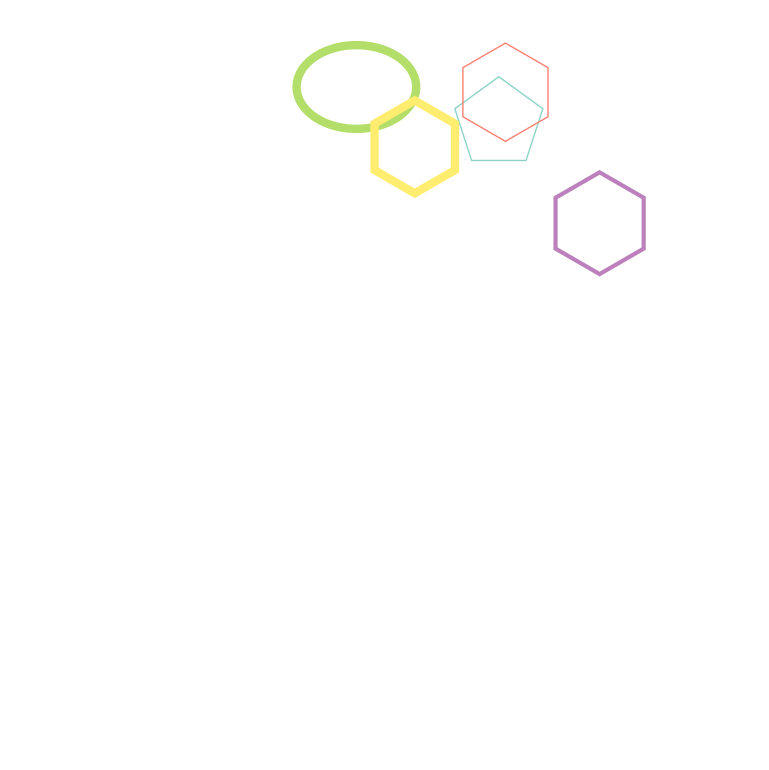[{"shape": "pentagon", "thickness": 0.5, "radius": 0.3, "center": [0.648, 0.84]}, {"shape": "hexagon", "thickness": 0.5, "radius": 0.32, "center": [0.656, 0.88]}, {"shape": "oval", "thickness": 3, "radius": 0.39, "center": [0.463, 0.887]}, {"shape": "hexagon", "thickness": 1.5, "radius": 0.33, "center": [0.779, 0.71]}, {"shape": "hexagon", "thickness": 3, "radius": 0.3, "center": [0.539, 0.809]}]